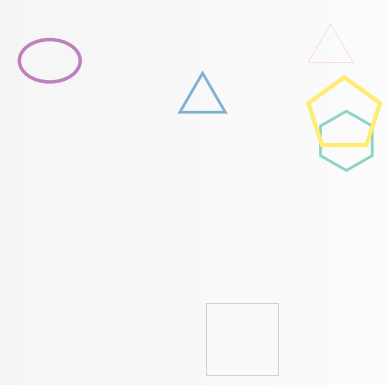[{"shape": "hexagon", "thickness": 2, "radius": 0.39, "center": [0.894, 0.634]}, {"shape": "square", "thickness": 0.5, "radius": 0.46, "center": [0.624, 0.119]}, {"shape": "triangle", "thickness": 2, "radius": 0.34, "center": [0.523, 0.742]}, {"shape": "triangle", "thickness": 0.5, "radius": 0.33, "center": [0.853, 0.871]}, {"shape": "oval", "thickness": 2.5, "radius": 0.39, "center": [0.128, 0.842]}, {"shape": "pentagon", "thickness": 3, "radius": 0.49, "center": [0.888, 0.702]}]